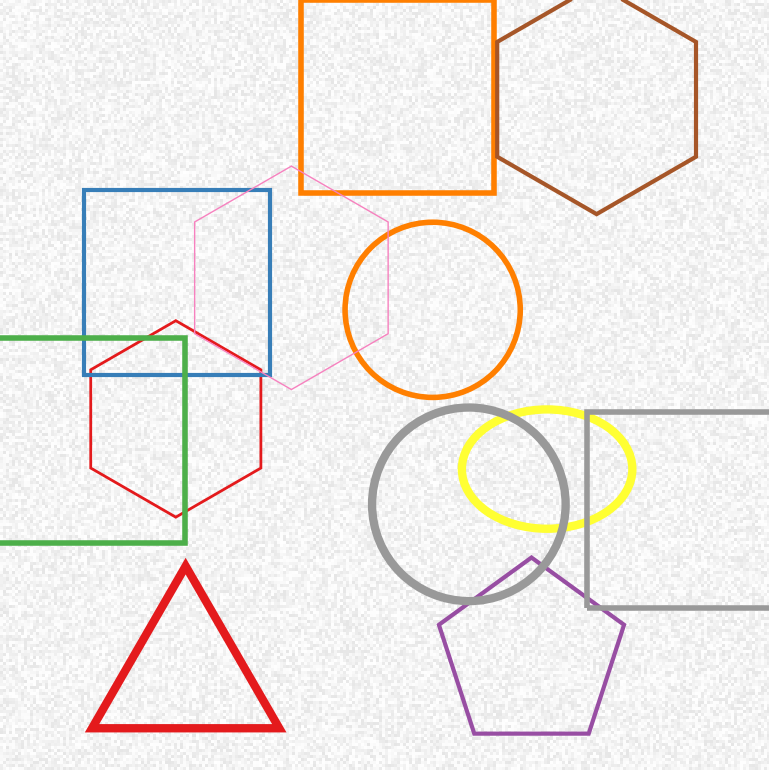[{"shape": "hexagon", "thickness": 1, "radius": 0.64, "center": [0.228, 0.456]}, {"shape": "triangle", "thickness": 3, "radius": 0.7, "center": [0.241, 0.124]}, {"shape": "square", "thickness": 1.5, "radius": 0.6, "center": [0.23, 0.633]}, {"shape": "square", "thickness": 2, "radius": 0.67, "center": [0.107, 0.428]}, {"shape": "pentagon", "thickness": 1.5, "radius": 0.63, "center": [0.69, 0.149]}, {"shape": "circle", "thickness": 2, "radius": 0.57, "center": [0.562, 0.598]}, {"shape": "square", "thickness": 2, "radius": 0.63, "center": [0.516, 0.875]}, {"shape": "oval", "thickness": 3, "radius": 0.55, "center": [0.711, 0.391]}, {"shape": "hexagon", "thickness": 1.5, "radius": 0.75, "center": [0.775, 0.871]}, {"shape": "hexagon", "thickness": 0.5, "radius": 0.73, "center": [0.378, 0.639]}, {"shape": "square", "thickness": 2, "radius": 0.64, "center": [0.89, 0.338]}, {"shape": "circle", "thickness": 3, "radius": 0.63, "center": [0.609, 0.345]}]